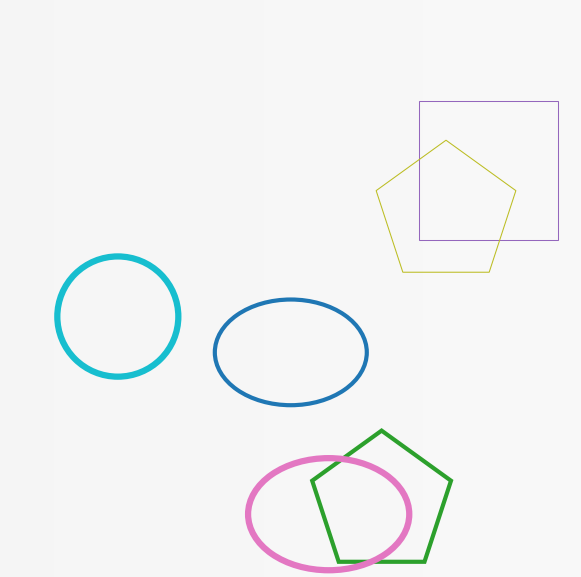[{"shape": "oval", "thickness": 2, "radius": 0.65, "center": [0.5, 0.389]}, {"shape": "pentagon", "thickness": 2, "radius": 0.63, "center": [0.657, 0.128]}, {"shape": "square", "thickness": 0.5, "radius": 0.6, "center": [0.841, 0.704]}, {"shape": "oval", "thickness": 3, "radius": 0.69, "center": [0.565, 0.109]}, {"shape": "pentagon", "thickness": 0.5, "radius": 0.63, "center": [0.767, 0.63]}, {"shape": "circle", "thickness": 3, "radius": 0.52, "center": [0.203, 0.451]}]